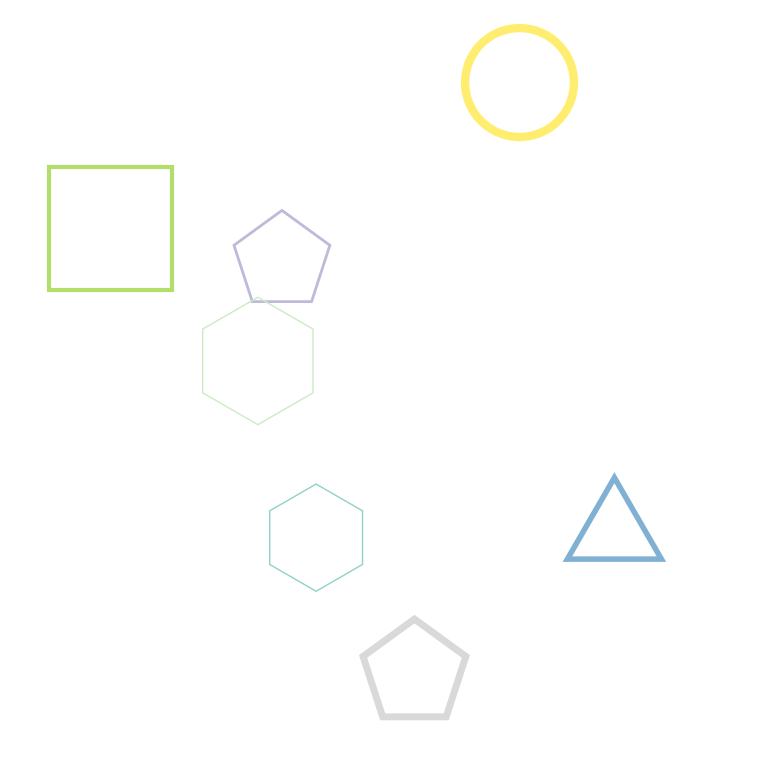[{"shape": "hexagon", "thickness": 0.5, "radius": 0.35, "center": [0.411, 0.302]}, {"shape": "pentagon", "thickness": 1, "radius": 0.33, "center": [0.366, 0.661]}, {"shape": "triangle", "thickness": 2, "radius": 0.35, "center": [0.798, 0.309]}, {"shape": "square", "thickness": 1.5, "radius": 0.4, "center": [0.144, 0.703]}, {"shape": "pentagon", "thickness": 2.5, "radius": 0.35, "center": [0.538, 0.126]}, {"shape": "hexagon", "thickness": 0.5, "radius": 0.41, "center": [0.335, 0.531]}, {"shape": "circle", "thickness": 3, "radius": 0.35, "center": [0.675, 0.893]}]